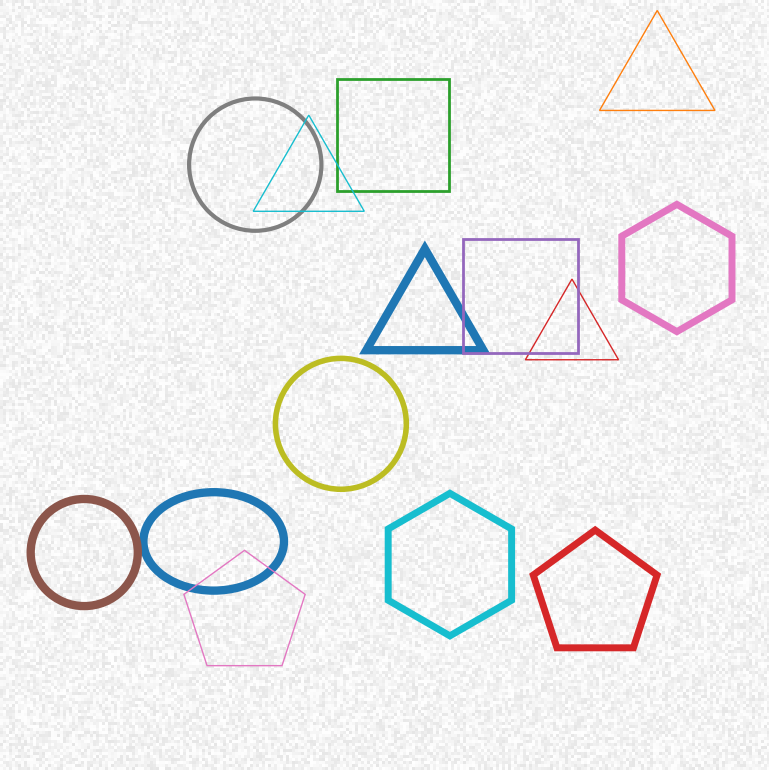[{"shape": "triangle", "thickness": 3, "radius": 0.44, "center": [0.552, 0.589]}, {"shape": "oval", "thickness": 3, "radius": 0.46, "center": [0.278, 0.297]}, {"shape": "triangle", "thickness": 0.5, "radius": 0.43, "center": [0.854, 0.9]}, {"shape": "square", "thickness": 1, "radius": 0.36, "center": [0.51, 0.825]}, {"shape": "pentagon", "thickness": 2.5, "radius": 0.42, "center": [0.773, 0.227]}, {"shape": "triangle", "thickness": 0.5, "radius": 0.35, "center": [0.743, 0.568]}, {"shape": "square", "thickness": 1, "radius": 0.37, "center": [0.676, 0.616]}, {"shape": "circle", "thickness": 3, "radius": 0.35, "center": [0.109, 0.282]}, {"shape": "pentagon", "thickness": 0.5, "radius": 0.41, "center": [0.318, 0.202]}, {"shape": "hexagon", "thickness": 2.5, "radius": 0.41, "center": [0.879, 0.652]}, {"shape": "circle", "thickness": 1.5, "radius": 0.43, "center": [0.332, 0.786]}, {"shape": "circle", "thickness": 2, "radius": 0.43, "center": [0.443, 0.45]}, {"shape": "hexagon", "thickness": 2.5, "radius": 0.46, "center": [0.584, 0.267]}, {"shape": "triangle", "thickness": 0.5, "radius": 0.42, "center": [0.401, 0.767]}]